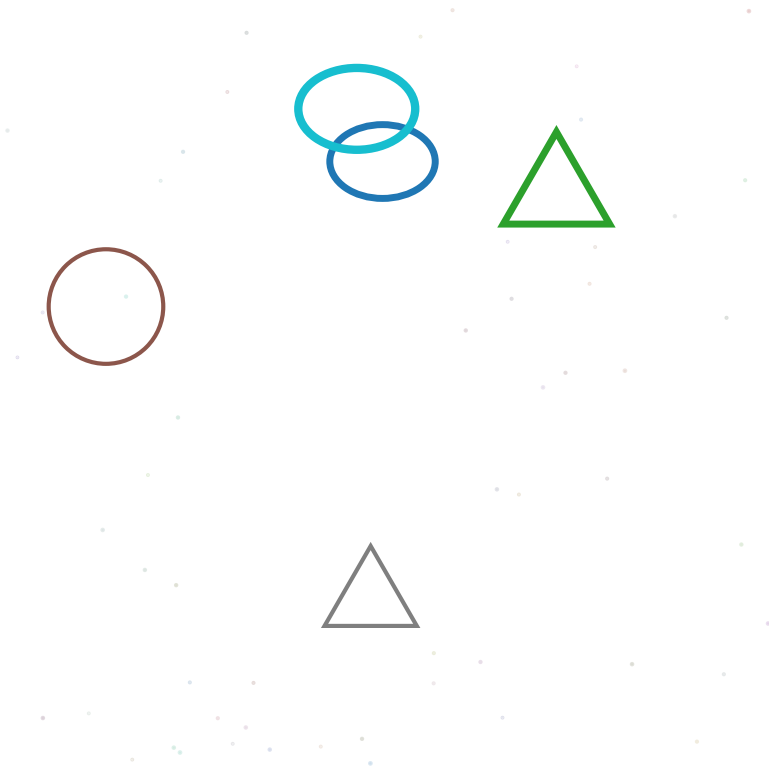[{"shape": "oval", "thickness": 2.5, "radius": 0.34, "center": [0.497, 0.79]}, {"shape": "triangle", "thickness": 2.5, "radius": 0.4, "center": [0.723, 0.749]}, {"shape": "circle", "thickness": 1.5, "radius": 0.37, "center": [0.138, 0.602]}, {"shape": "triangle", "thickness": 1.5, "radius": 0.35, "center": [0.481, 0.222]}, {"shape": "oval", "thickness": 3, "radius": 0.38, "center": [0.463, 0.859]}]